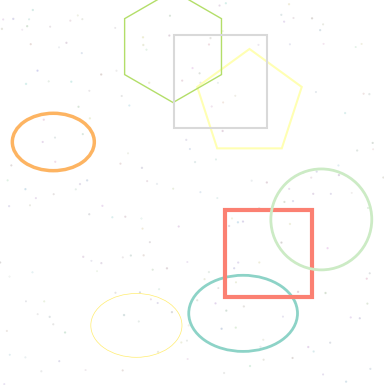[{"shape": "oval", "thickness": 2, "radius": 0.71, "center": [0.631, 0.186]}, {"shape": "pentagon", "thickness": 1.5, "radius": 0.71, "center": [0.648, 0.73]}, {"shape": "square", "thickness": 3, "radius": 0.56, "center": [0.697, 0.342]}, {"shape": "oval", "thickness": 2.5, "radius": 0.53, "center": [0.138, 0.631]}, {"shape": "hexagon", "thickness": 1, "radius": 0.73, "center": [0.449, 0.879]}, {"shape": "square", "thickness": 1.5, "radius": 0.61, "center": [0.573, 0.789]}, {"shape": "circle", "thickness": 2, "radius": 0.66, "center": [0.835, 0.43]}, {"shape": "oval", "thickness": 0.5, "radius": 0.59, "center": [0.354, 0.155]}]